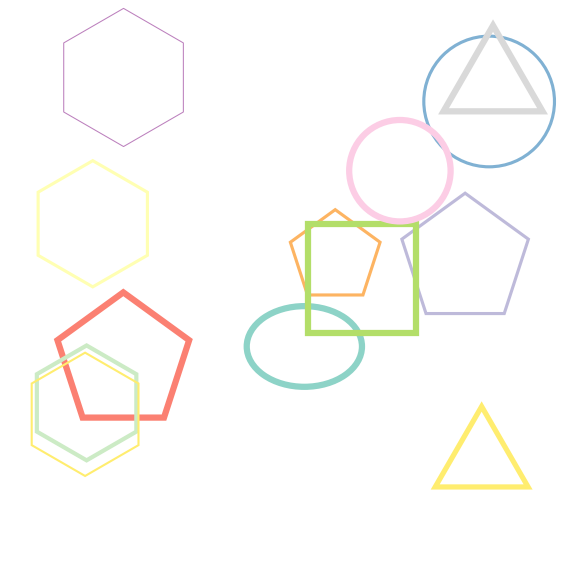[{"shape": "oval", "thickness": 3, "radius": 0.5, "center": [0.527, 0.399]}, {"shape": "hexagon", "thickness": 1.5, "radius": 0.55, "center": [0.161, 0.612]}, {"shape": "pentagon", "thickness": 1.5, "radius": 0.58, "center": [0.805, 0.549]}, {"shape": "pentagon", "thickness": 3, "radius": 0.6, "center": [0.214, 0.373]}, {"shape": "circle", "thickness": 1.5, "radius": 0.57, "center": [0.847, 0.823]}, {"shape": "pentagon", "thickness": 1.5, "radius": 0.41, "center": [0.58, 0.554]}, {"shape": "square", "thickness": 3, "radius": 0.47, "center": [0.627, 0.516]}, {"shape": "circle", "thickness": 3, "radius": 0.44, "center": [0.692, 0.704]}, {"shape": "triangle", "thickness": 3, "radius": 0.49, "center": [0.854, 0.856]}, {"shape": "hexagon", "thickness": 0.5, "radius": 0.6, "center": [0.214, 0.865]}, {"shape": "hexagon", "thickness": 2, "radius": 0.5, "center": [0.15, 0.301]}, {"shape": "hexagon", "thickness": 1, "radius": 0.53, "center": [0.147, 0.282]}, {"shape": "triangle", "thickness": 2.5, "radius": 0.46, "center": [0.834, 0.202]}]